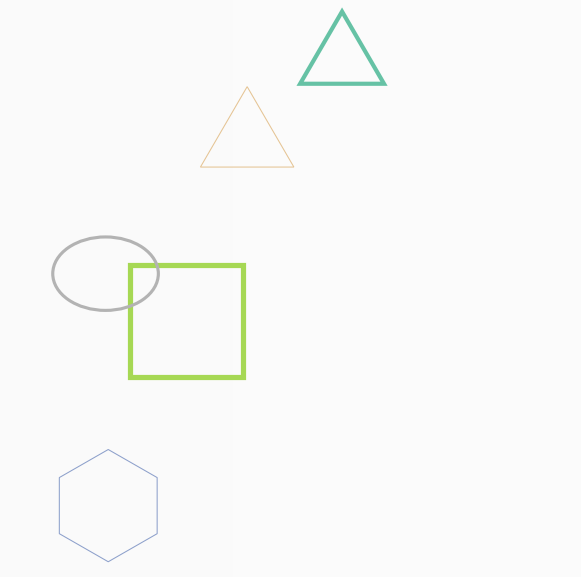[{"shape": "triangle", "thickness": 2, "radius": 0.42, "center": [0.588, 0.896]}, {"shape": "hexagon", "thickness": 0.5, "radius": 0.49, "center": [0.186, 0.124]}, {"shape": "square", "thickness": 2.5, "radius": 0.48, "center": [0.32, 0.443]}, {"shape": "triangle", "thickness": 0.5, "radius": 0.46, "center": [0.425, 0.756]}, {"shape": "oval", "thickness": 1.5, "radius": 0.45, "center": [0.182, 0.525]}]